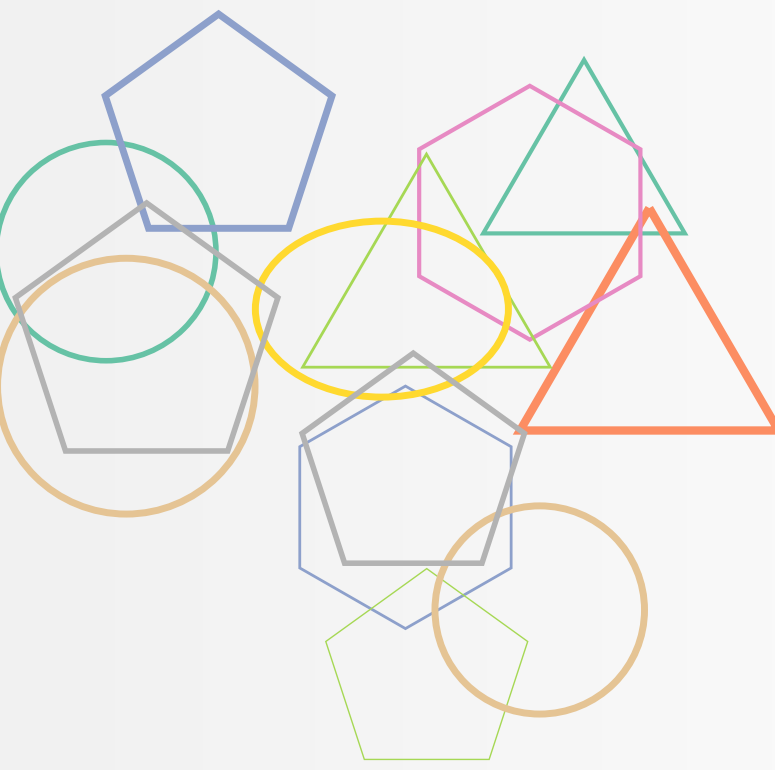[{"shape": "triangle", "thickness": 1.5, "radius": 0.75, "center": [0.754, 0.772]}, {"shape": "circle", "thickness": 2, "radius": 0.71, "center": [0.137, 0.673]}, {"shape": "triangle", "thickness": 3, "radius": 0.96, "center": [0.838, 0.537]}, {"shape": "hexagon", "thickness": 1, "radius": 0.79, "center": [0.523, 0.341]}, {"shape": "pentagon", "thickness": 2.5, "radius": 0.77, "center": [0.282, 0.828]}, {"shape": "hexagon", "thickness": 1.5, "radius": 0.82, "center": [0.684, 0.724]}, {"shape": "pentagon", "thickness": 0.5, "radius": 0.68, "center": [0.551, 0.125]}, {"shape": "triangle", "thickness": 1, "radius": 0.92, "center": [0.55, 0.615]}, {"shape": "oval", "thickness": 2.5, "radius": 0.82, "center": [0.493, 0.599]}, {"shape": "circle", "thickness": 2.5, "radius": 0.83, "center": [0.163, 0.498]}, {"shape": "circle", "thickness": 2.5, "radius": 0.68, "center": [0.696, 0.208]}, {"shape": "pentagon", "thickness": 2, "radius": 0.75, "center": [0.533, 0.391]}, {"shape": "pentagon", "thickness": 2, "radius": 0.89, "center": [0.189, 0.558]}]